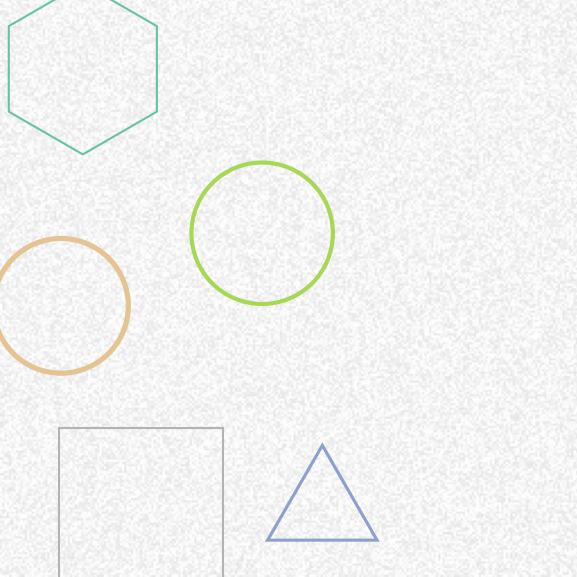[{"shape": "hexagon", "thickness": 1, "radius": 0.74, "center": [0.143, 0.88]}, {"shape": "triangle", "thickness": 1.5, "radius": 0.55, "center": [0.558, 0.119]}, {"shape": "circle", "thickness": 2, "radius": 0.61, "center": [0.454, 0.595]}, {"shape": "circle", "thickness": 2.5, "radius": 0.58, "center": [0.106, 0.47]}, {"shape": "square", "thickness": 1, "radius": 0.71, "center": [0.244, 0.115]}]